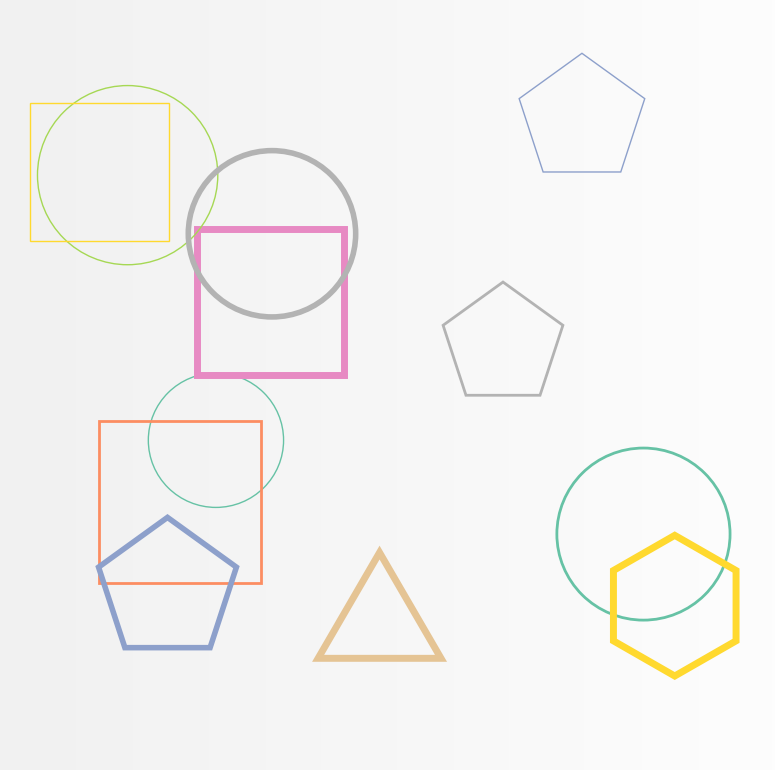[{"shape": "circle", "thickness": 0.5, "radius": 0.44, "center": [0.279, 0.428]}, {"shape": "circle", "thickness": 1, "radius": 0.56, "center": [0.83, 0.306]}, {"shape": "square", "thickness": 1, "radius": 0.52, "center": [0.232, 0.348]}, {"shape": "pentagon", "thickness": 2, "radius": 0.47, "center": [0.216, 0.235]}, {"shape": "pentagon", "thickness": 0.5, "radius": 0.43, "center": [0.751, 0.846]}, {"shape": "square", "thickness": 2.5, "radius": 0.47, "center": [0.349, 0.608]}, {"shape": "circle", "thickness": 0.5, "radius": 0.58, "center": [0.165, 0.773]}, {"shape": "square", "thickness": 0.5, "radius": 0.45, "center": [0.128, 0.777]}, {"shape": "hexagon", "thickness": 2.5, "radius": 0.46, "center": [0.871, 0.213]}, {"shape": "triangle", "thickness": 2.5, "radius": 0.46, "center": [0.49, 0.191]}, {"shape": "pentagon", "thickness": 1, "radius": 0.41, "center": [0.649, 0.552]}, {"shape": "circle", "thickness": 2, "radius": 0.54, "center": [0.351, 0.696]}]